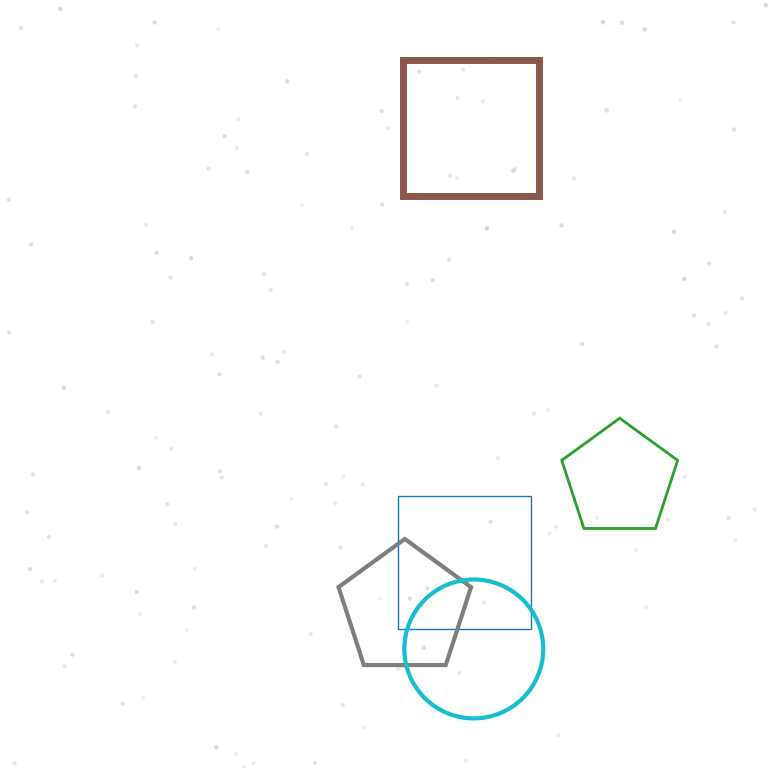[{"shape": "square", "thickness": 0.5, "radius": 0.43, "center": [0.603, 0.269]}, {"shape": "pentagon", "thickness": 1, "radius": 0.4, "center": [0.805, 0.378]}, {"shape": "square", "thickness": 2.5, "radius": 0.44, "center": [0.612, 0.834]}, {"shape": "pentagon", "thickness": 1.5, "radius": 0.45, "center": [0.526, 0.21]}, {"shape": "circle", "thickness": 1.5, "radius": 0.45, "center": [0.615, 0.157]}]